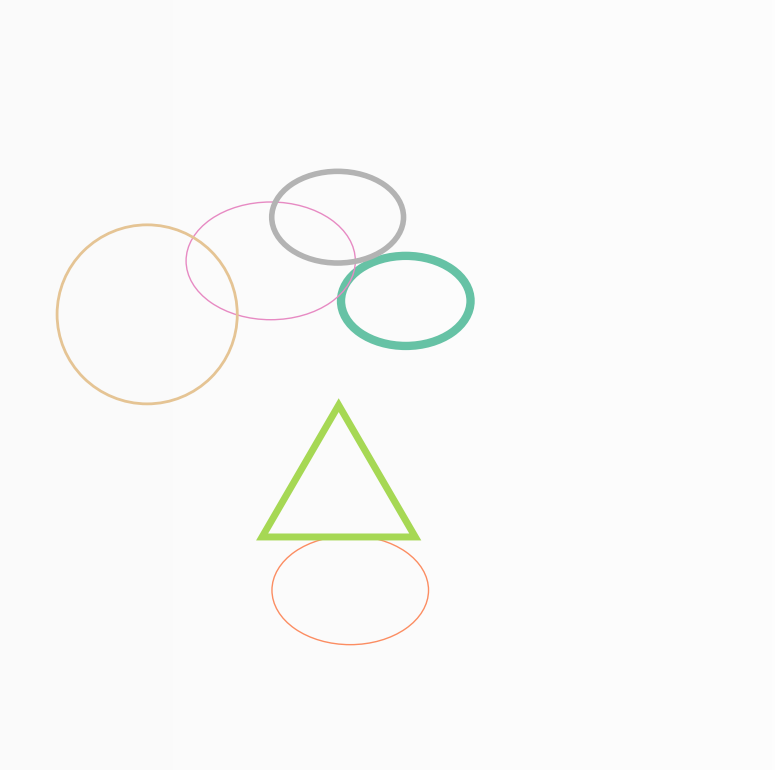[{"shape": "oval", "thickness": 3, "radius": 0.42, "center": [0.524, 0.609]}, {"shape": "oval", "thickness": 0.5, "radius": 0.51, "center": [0.452, 0.233]}, {"shape": "oval", "thickness": 0.5, "radius": 0.55, "center": [0.349, 0.661]}, {"shape": "triangle", "thickness": 2.5, "radius": 0.57, "center": [0.437, 0.36]}, {"shape": "circle", "thickness": 1, "radius": 0.58, "center": [0.19, 0.592]}, {"shape": "oval", "thickness": 2, "radius": 0.43, "center": [0.436, 0.718]}]